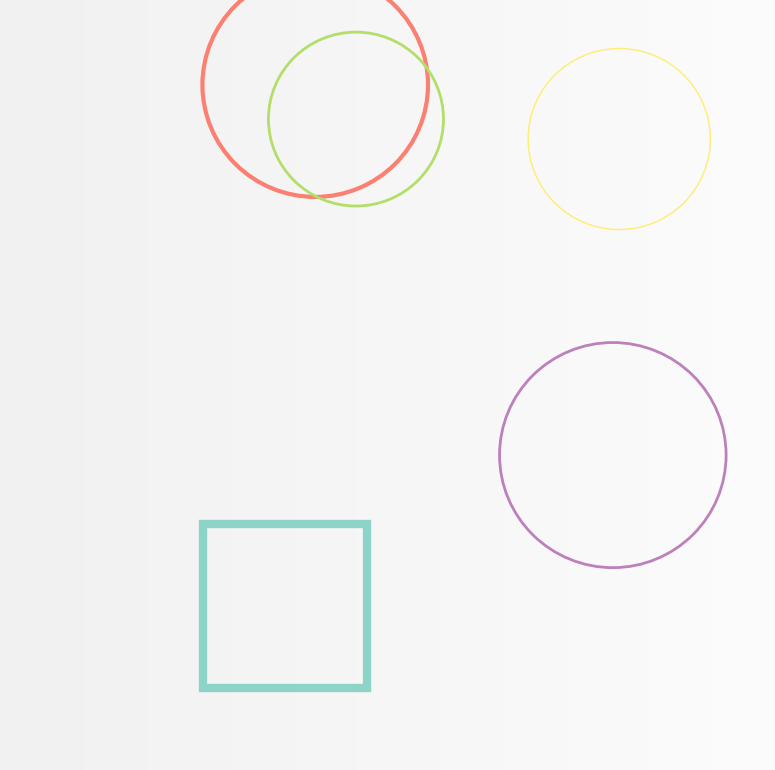[{"shape": "square", "thickness": 3, "radius": 0.53, "center": [0.368, 0.213]}, {"shape": "circle", "thickness": 1.5, "radius": 0.73, "center": [0.407, 0.89]}, {"shape": "circle", "thickness": 1, "radius": 0.56, "center": [0.459, 0.845]}, {"shape": "circle", "thickness": 1, "radius": 0.73, "center": [0.791, 0.409]}, {"shape": "circle", "thickness": 0.5, "radius": 0.59, "center": [0.799, 0.819]}]